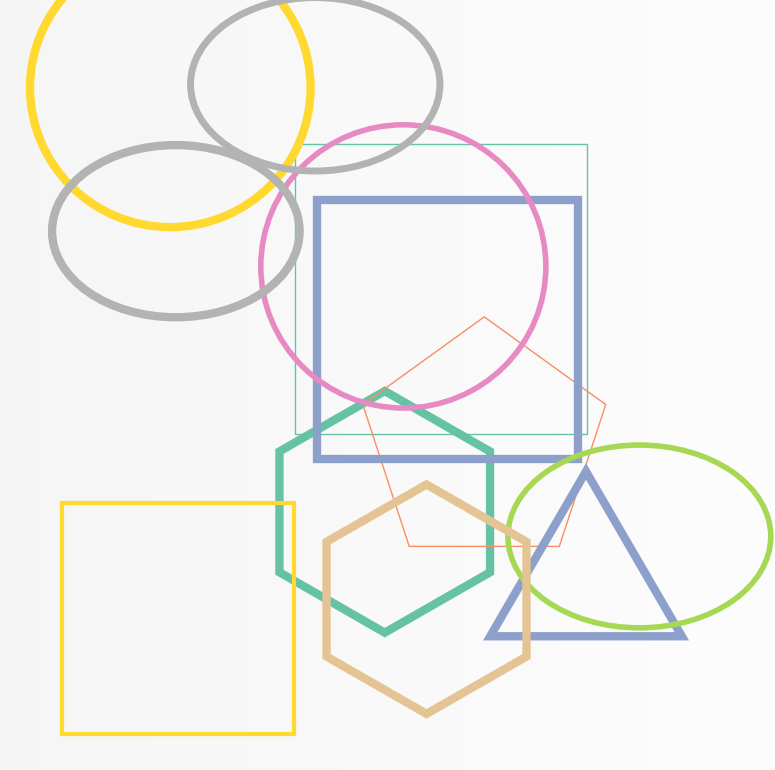[{"shape": "square", "thickness": 0.5, "radius": 0.94, "center": [0.569, 0.625]}, {"shape": "hexagon", "thickness": 3, "radius": 0.78, "center": [0.496, 0.335]}, {"shape": "pentagon", "thickness": 0.5, "radius": 0.82, "center": [0.625, 0.424]}, {"shape": "triangle", "thickness": 3, "radius": 0.71, "center": [0.756, 0.245]}, {"shape": "square", "thickness": 3, "radius": 0.84, "center": [0.577, 0.572]}, {"shape": "circle", "thickness": 2, "radius": 0.92, "center": [0.52, 0.654]}, {"shape": "oval", "thickness": 2, "radius": 0.85, "center": [0.825, 0.303]}, {"shape": "square", "thickness": 1.5, "radius": 0.75, "center": [0.23, 0.197]}, {"shape": "circle", "thickness": 3, "radius": 0.91, "center": [0.22, 0.886]}, {"shape": "hexagon", "thickness": 3, "radius": 0.74, "center": [0.55, 0.222]}, {"shape": "oval", "thickness": 2.5, "radius": 0.8, "center": [0.407, 0.891]}, {"shape": "oval", "thickness": 3, "radius": 0.8, "center": [0.227, 0.7]}]